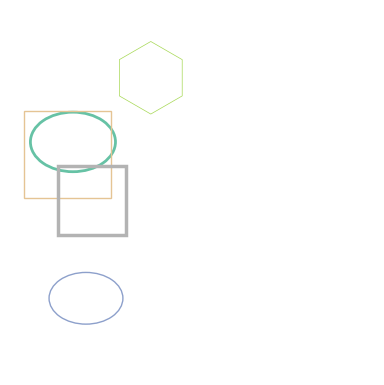[{"shape": "oval", "thickness": 2, "radius": 0.55, "center": [0.189, 0.631]}, {"shape": "oval", "thickness": 1, "radius": 0.48, "center": [0.223, 0.225]}, {"shape": "hexagon", "thickness": 0.5, "radius": 0.47, "center": [0.392, 0.798]}, {"shape": "square", "thickness": 1, "radius": 0.57, "center": [0.175, 0.598]}, {"shape": "square", "thickness": 2.5, "radius": 0.44, "center": [0.239, 0.479]}]